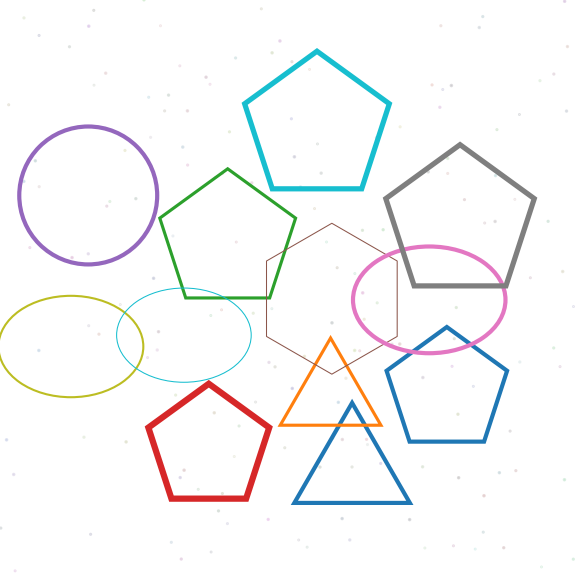[{"shape": "pentagon", "thickness": 2, "radius": 0.55, "center": [0.774, 0.323]}, {"shape": "triangle", "thickness": 2, "radius": 0.58, "center": [0.61, 0.186]}, {"shape": "triangle", "thickness": 1.5, "radius": 0.5, "center": [0.572, 0.313]}, {"shape": "pentagon", "thickness": 1.5, "radius": 0.62, "center": [0.394, 0.583]}, {"shape": "pentagon", "thickness": 3, "radius": 0.55, "center": [0.362, 0.225]}, {"shape": "circle", "thickness": 2, "radius": 0.6, "center": [0.153, 0.661]}, {"shape": "hexagon", "thickness": 0.5, "radius": 0.65, "center": [0.575, 0.482]}, {"shape": "oval", "thickness": 2, "radius": 0.66, "center": [0.743, 0.48]}, {"shape": "pentagon", "thickness": 2.5, "radius": 0.68, "center": [0.797, 0.613]}, {"shape": "oval", "thickness": 1, "radius": 0.63, "center": [0.123, 0.399]}, {"shape": "oval", "thickness": 0.5, "radius": 0.58, "center": [0.318, 0.419]}, {"shape": "pentagon", "thickness": 2.5, "radius": 0.66, "center": [0.549, 0.779]}]